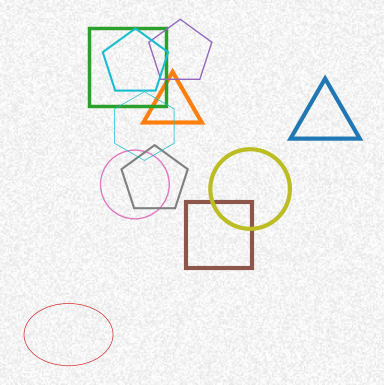[{"shape": "triangle", "thickness": 3, "radius": 0.52, "center": [0.845, 0.692]}, {"shape": "triangle", "thickness": 3, "radius": 0.44, "center": [0.448, 0.726]}, {"shape": "square", "thickness": 2.5, "radius": 0.51, "center": [0.331, 0.826]}, {"shape": "oval", "thickness": 0.5, "radius": 0.58, "center": [0.178, 0.131]}, {"shape": "pentagon", "thickness": 1, "radius": 0.43, "center": [0.468, 0.864]}, {"shape": "square", "thickness": 3, "radius": 0.42, "center": [0.569, 0.39]}, {"shape": "circle", "thickness": 1, "radius": 0.45, "center": [0.35, 0.521]}, {"shape": "pentagon", "thickness": 1.5, "radius": 0.45, "center": [0.402, 0.532]}, {"shape": "circle", "thickness": 3, "radius": 0.52, "center": [0.65, 0.509]}, {"shape": "pentagon", "thickness": 1.5, "radius": 0.45, "center": [0.352, 0.837]}, {"shape": "hexagon", "thickness": 0.5, "radius": 0.45, "center": [0.375, 0.672]}]